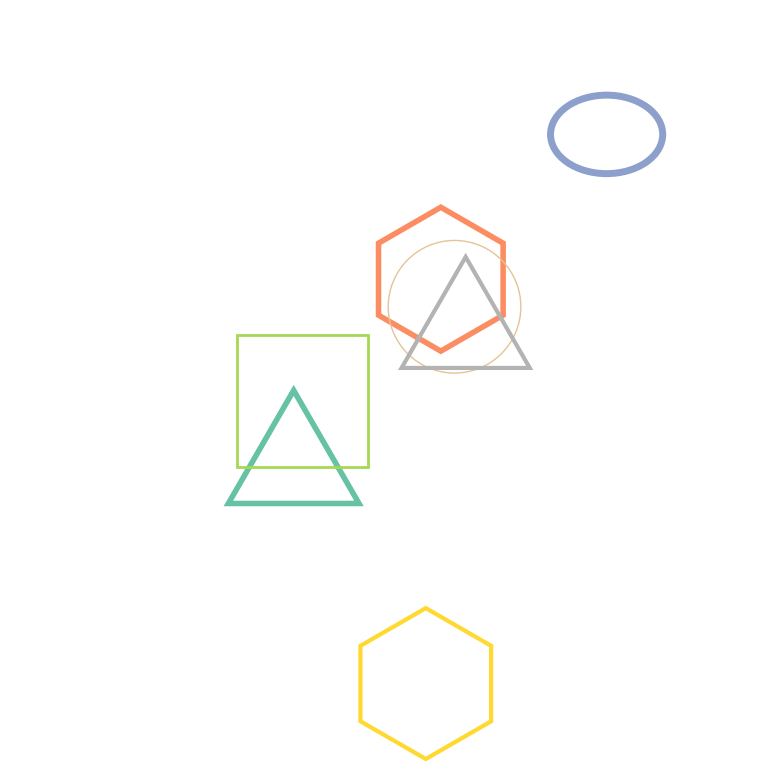[{"shape": "triangle", "thickness": 2, "radius": 0.49, "center": [0.381, 0.395]}, {"shape": "hexagon", "thickness": 2, "radius": 0.47, "center": [0.572, 0.637]}, {"shape": "oval", "thickness": 2.5, "radius": 0.36, "center": [0.788, 0.825]}, {"shape": "square", "thickness": 1, "radius": 0.43, "center": [0.393, 0.479]}, {"shape": "hexagon", "thickness": 1.5, "radius": 0.49, "center": [0.553, 0.112]}, {"shape": "circle", "thickness": 0.5, "radius": 0.43, "center": [0.59, 0.602]}, {"shape": "triangle", "thickness": 1.5, "radius": 0.48, "center": [0.605, 0.57]}]